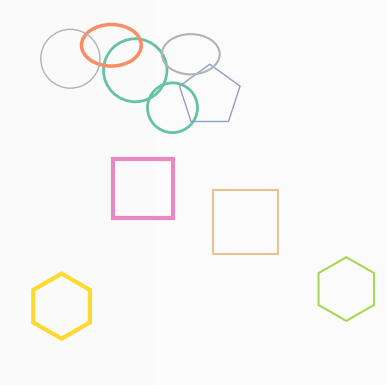[{"shape": "circle", "thickness": 2, "radius": 0.32, "center": [0.445, 0.72]}, {"shape": "circle", "thickness": 2, "radius": 0.41, "center": [0.349, 0.817]}, {"shape": "oval", "thickness": 2.5, "radius": 0.39, "center": [0.287, 0.882]}, {"shape": "pentagon", "thickness": 1, "radius": 0.41, "center": [0.541, 0.751]}, {"shape": "square", "thickness": 3, "radius": 0.38, "center": [0.369, 0.511]}, {"shape": "hexagon", "thickness": 1.5, "radius": 0.41, "center": [0.894, 0.249]}, {"shape": "hexagon", "thickness": 3, "radius": 0.42, "center": [0.159, 0.205]}, {"shape": "square", "thickness": 1.5, "radius": 0.42, "center": [0.634, 0.424]}, {"shape": "circle", "thickness": 1, "radius": 0.38, "center": [0.182, 0.847]}, {"shape": "oval", "thickness": 1.5, "radius": 0.37, "center": [0.492, 0.859]}]